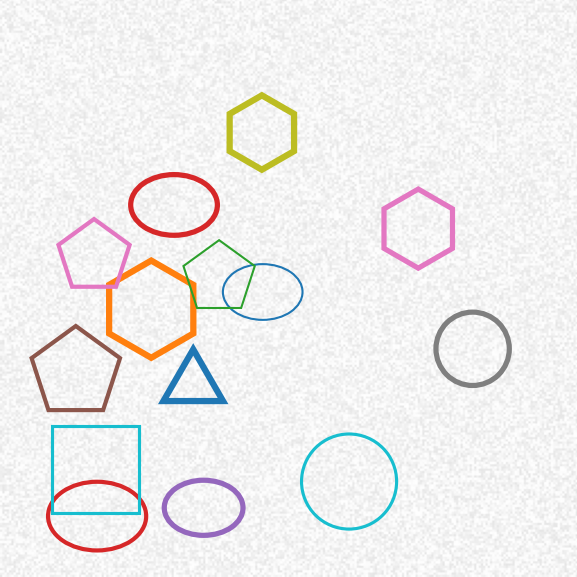[{"shape": "triangle", "thickness": 3, "radius": 0.3, "center": [0.335, 0.334]}, {"shape": "oval", "thickness": 1, "radius": 0.34, "center": [0.455, 0.494]}, {"shape": "hexagon", "thickness": 3, "radius": 0.42, "center": [0.262, 0.464]}, {"shape": "pentagon", "thickness": 1, "radius": 0.32, "center": [0.379, 0.518]}, {"shape": "oval", "thickness": 2, "radius": 0.42, "center": [0.168, 0.105]}, {"shape": "oval", "thickness": 2.5, "radius": 0.38, "center": [0.301, 0.644]}, {"shape": "oval", "thickness": 2.5, "radius": 0.34, "center": [0.353, 0.12]}, {"shape": "pentagon", "thickness": 2, "radius": 0.4, "center": [0.131, 0.354]}, {"shape": "hexagon", "thickness": 2.5, "radius": 0.34, "center": [0.724, 0.603]}, {"shape": "pentagon", "thickness": 2, "radius": 0.32, "center": [0.163, 0.555]}, {"shape": "circle", "thickness": 2.5, "radius": 0.32, "center": [0.818, 0.395]}, {"shape": "hexagon", "thickness": 3, "radius": 0.32, "center": [0.453, 0.77]}, {"shape": "circle", "thickness": 1.5, "radius": 0.41, "center": [0.604, 0.165]}, {"shape": "square", "thickness": 1.5, "radius": 0.38, "center": [0.165, 0.186]}]